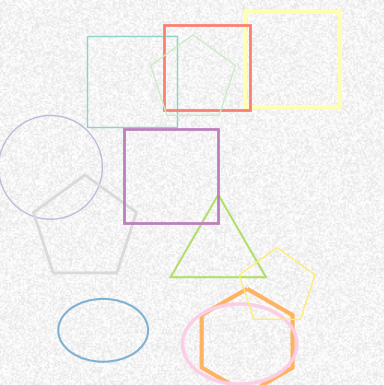[{"shape": "square", "thickness": 1, "radius": 0.59, "center": [0.342, 0.788]}, {"shape": "square", "thickness": 3, "radius": 0.62, "center": [0.76, 0.845]}, {"shape": "circle", "thickness": 1, "radius": 0.67, "center": [0.131, 0.565]}, {"shape": "square", "thickness": 2, "radius": 0.55, "center": [0.538, 0.826]}, {"shape": "oval", "thickness": 1.5, "radius": 0.58, "center": [0.268, 0.142]}, {"shape": "hexagon", "thickness": 3, "radius": 0.68, "center": [0.642, 0.113]}, {"shape": "triangle", "thickness": 1.5, "radius": 0.72, "center": [0.567, 0.351]}, {"shape": "oval", "thickness": 2.5, "radius": 0.74, "center": [0.623, 0.106]}, {"shape": "pentagon", "thickness": 2, "radius": 0.7, "center": [0.221, 0.405]}, {"shape": "square", "thickness": 2, "radius": 0.61, "center": [0.444, 0.544]}, {"shape": "pentagon", "thickness": 1, "radius": 0.58, "center": [0.501, 0.794]}, {"shape": "pentagon", "thickness": 1, "radius": 0.52, "center": [0.72, 0.254]}]